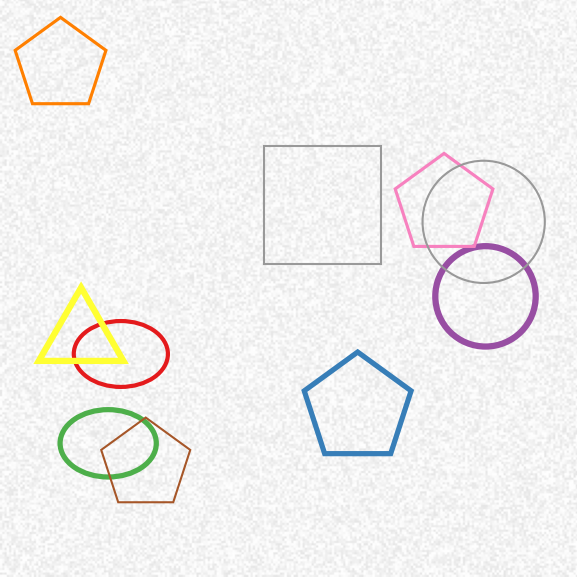[{"shape": "oval", "thickness": 2, "radius": 0.41, "center": [0.209, 0.386]}, {"shape": "pentagon", "thickness": 2.5, "radius": 0.49, "center": [0.619, 0.292]}, {"shape": "oval", "thickness": 2.5, "radius": 0.42, "center": [0.187, 0.231]}, {"shape": "circle", "thickness": 3, "radius": 0.43, "center": [0.841, 0.486]}, {"shape": "pentagon", "thickness": 1.5, "radius": 0.41, "center": [0.105, 0.886]}, {"shape": "triangle", "thickness": 3, "radius": 0.42, "center": [0.14, 0.417]}, {"shape": "pentagon", "thickness": 1, "radius": 0.41, "center": [0.252, 0.195]}, {"shape": "pentagon", "thickness": 1.5, "radius": 0.44, "center": [0.769, 0.644]}, {"shape": "square", "thickness": 1, "radius": 0.51, "center": [0.558, 0.644]}, {"shape": "circle", "thickness": 1, "radius": 0.53, "center": [0.838, 0.615]}]